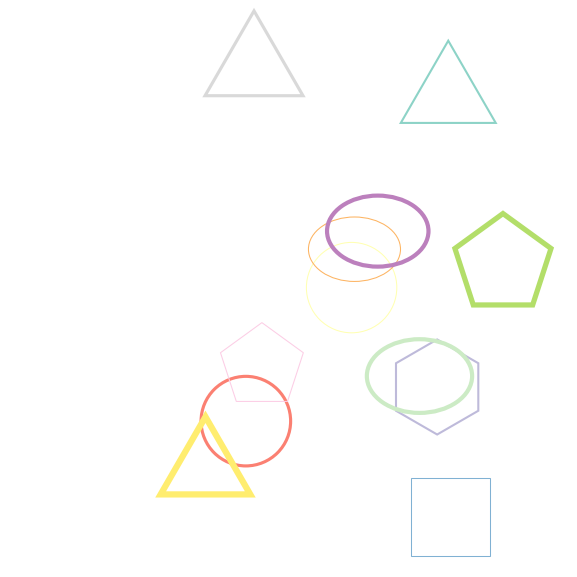[{"shape": "triangle", "thickness": 1, "radius": 0.47, "center": [0.776, 0.834]}, {"shape": "circle", "thickness": 0.5, "radius": 0.39, "center": [0.609, 0.501]}, {"shape": "hexagon", "thickness": 1, "radius": 0.41, "center": [0.757, 0.329]}, {"shape": "circle", "thickness": 1.5, "radius": 0.39, "center": [0.426, 0.27]}, {"shape": "square", "thickness": 0.5, "radius": 0.34, "center": [0.78, 0.104]}, {"shape": "oval", "thickness": 0.5, "radius": 0.4, "center": [0.614, 0.568]}, {"shape": "pentagon", "thickness": 2.5, "radius": 0.44, "center": [0.871, 0.542]}, {"shape": "pentagon", "thickness": 0.5, "radius": 0.38, "center": [0.454, 0.365]}, {"shape": "triangle", "thickness": 1.5, "radius": 0.49, "center": [0.44, 0.882]}, {"shape": "oval", "thickness": 2, "radius": 0.44, "center": [0.654, 0.599]}, {"shape": "oval", "thickness": 2, "radius": 0.46, "center": [0.726, 0.348]}, {"shape": "triangle", "thickness": 3, "radius": 0.45, "center": [0.356, 0.188]}]